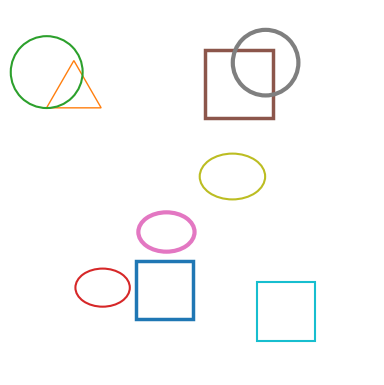[{"shape": "square", "thickness": 2.5, "radius": 0.37, "center": [0.428, 0.246]}, {"shape": "triangle", "thickness": 1, "radius": 0.41, "center": [0.192, 0.761]}, {"shape": "circle", "thickness": 1.5, "radius": 0.47, "center": [0.121, 0.813]}, {"shape": "oval", "thickness": 1.5, "radius": 0.35, "center": [0.267, 0.253]}, {"shape": "square", "thickness": 2.5, "radius": 0.44, "center": [0.622, 0.782]}, {"shape": "oval", "thickness": 3, "radius": 0.36, "center": [0.432, 0.397]}, {"shape": "circle", "thickness": 3, "radius": 0.43, "center": [0.69, 0.837]}, {"shape": "oval", "thickness": 1.5, "radius": 0.42, "center": [0.604, 0.542]}, {"shape": "square", "thickness": 1.5, "radius": 0.38, "center": [0.743, 0.191]}]